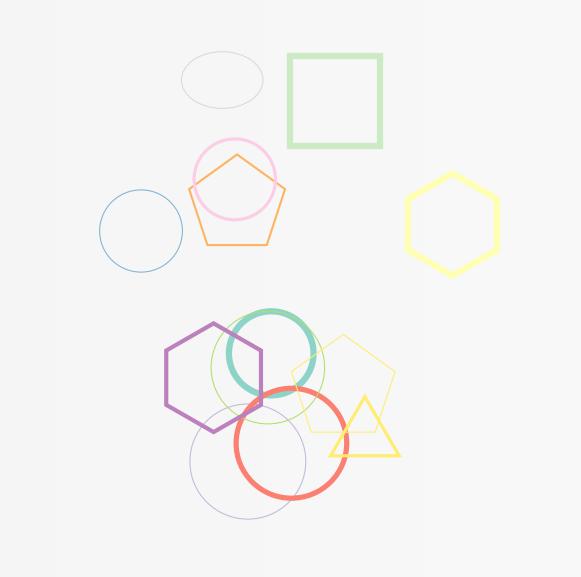[{"shape": "circle", "thickness": 3, "radius": 0.36, "center": [0.467, 0.387]}, {"shape": "hexagon", "thickness": 3, "radius": 0.44, "center": [0.778, 0.61]}, {"shape": "circle", "thickness": 0.5, "radius": 0.5, "center": [0.426, 0.2]}, {"shape": "circle", "thickness": 2.5, "radius": 0.48, "center": [0.501, 0.232]}, {"shape": "circle", "thickness": 0.5, "radius": 0.36, "center": [0.243, 0.599]}, {"shape": "pentagon", "thickness": 1, "radius": 0.43, "center": [0.408, 0.645]}, {"shape": "circle", "thickness": 0.5, "radius": 0.49, "center": [0.461, 0.363]}, {"shape": "circle", "thickness": 1.5, "radius": 0.35, "center": [0.404, 0.689]}, {"shape": "oval", "thickness": 0.5, "radius": 0.35, "center": [0.382, 0.861]}, {"shape": "hexagon", "thickness": 2, "radius": 0.47, "center": [0.367, 0.345]}, {"shape": "square", "thickness": 3, "radius": 0.39, "center": [0.576, 0.824]}, {"shape": "pentagon", "thickness": 0.5, "radius": 0.47, "center": [0.591, 0.327]}, {"shape": "triangle", "thickness": 1.5, "radius": 0.34, "center": [0.628, 0.244]}]